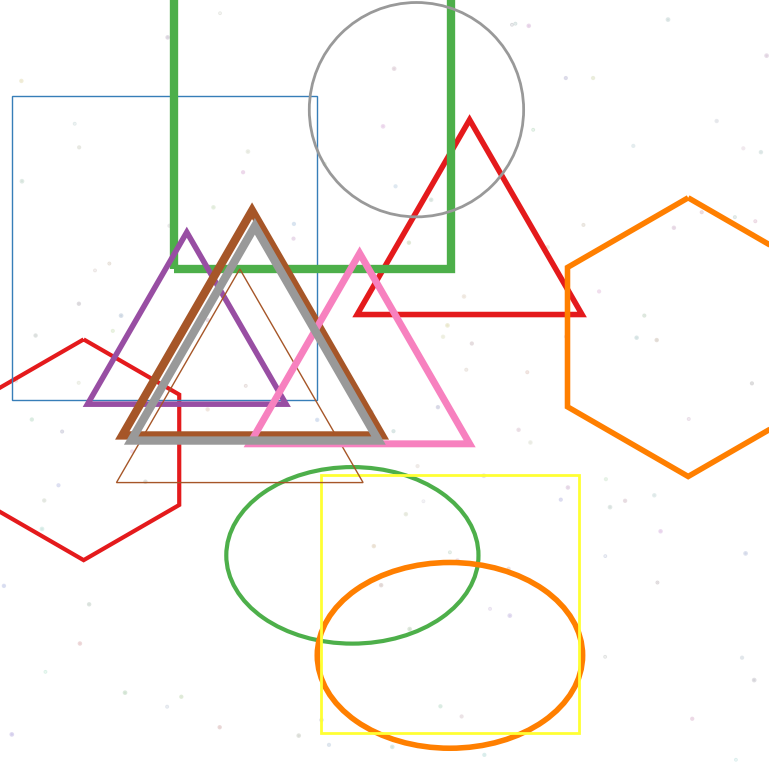[{"shape": "triangle", "thickness": 2, "radius": 0.84, "center": [0.61, 0.676]}, {"shape": "hexagon", "thickness": 1.5, "radius": 0.72, "center": [0.109, 0.416]}, {"shape": "square", "thickness": 0.5, "radius": 0.99, "center": [0.214, 0.678]}, {"shape": "square", "thickness": 3, "radius": 0.9, "center": [0.406, 0.83]}, {"shape": "oval", "thickness": 1.5, "radius": 0.82, "center": [0.458, 0.279]}, {"shape": "triangle", "thickness": 2, "radius": 0.74, "center": [0.243, 0.55]}, {"shape": "hexagon", "thickness": 2, "radius": 0.9, "center": [0.894, 0.562]}, {"shape": "oval", "thickness": 2, "radius": 0.86, "center": [0.584, 0.149]}, {"shape": "square", "thickness": 1, "radius": 0.84, "center": [0.585, 0.216]}, {"shape": "triangle", "thickness": 3, "radius": 0.97, "center": [0.327, 0.532]}, {"shape": "triangle", "thickness": 0.5, "radius": 0.92, "center": [0.311, 0.466]}, {"shape": "triangle", "thickness": 2.5, "radius": 0.82, "center": [0.467, 0.506]}, {"shape": "triangle", "thickness": 3, "radius": 0.93, "center": [0.331, 0.521]}, {"shape": "circle", "thickness": 1, "radius": 0.7, "center": [0.541, 0.858]}]